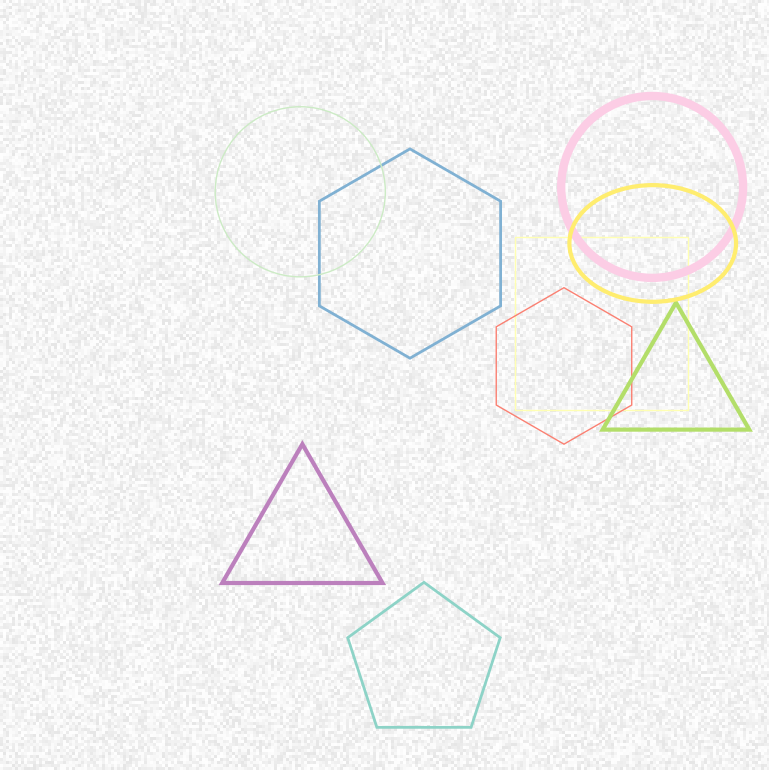[{"shape": "pentagon", "thickness": 1, "radius": 0.52, "center": [0.551, 0.14]}, {"shape": "square", "thickness": 0.5, "radius": 0.56, "center": [0.782, 0.58]}, {"shape": "hexagon", "thickness": 0.5, "radius": 0.51, "center": [0.732, 0.525]}, {"shape": "hexagon", "thickness": 1, "radius": 0.68, "center": [0.532, 0.671]}, {"shape": "triangle", "thickness": 1.5, "radius": 0.55, "center": [0.878, 0.497]}, {"shape": "circle", "thickness": 3, "radius": 0.59, "center": [0.847, 0.757]}, {"shape": "triangle", "thickness": 1.5, "radius": 0.6, "center": [0.393, 0.303]}, {"shape": "circle", "thickness": 0.5, "radius": 0.55, "center": [0.39, 0.751]}, {"shape": "oval", "thickness": 1.5, "radius": 0.54, "center": [0.848, 0.684]}]